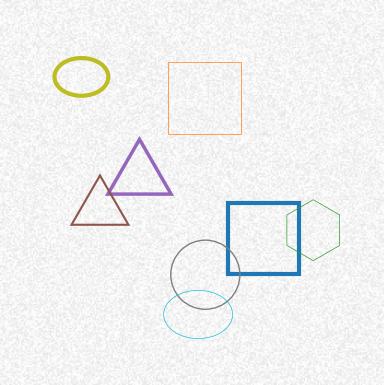[{"shape": "square", "thickness": 3, "radius": 0.46, "center": [0.684, 0.381]}, {"shape": "square", "thickness": 0.5, "radius": 0.47, "center": [0.531, 0.746]}, {"shape": "hexagon", "thickness": 0.5, "radius": 0.4, "center": [0.814, 0.402]}, {"shape": "triangle", "thickness": 2.5, "radius": 0.47, "center": [0.362, 0.543]}, {"shape": "triangle", "thickness": 1.5, "radius": 0.43, "center": [0.26, 0.459]}, {"shape": "circle", "thickness": 1, "radius": 0.45, "center": [0.533, 0.286]}, {"shape": "oval", "thickness": 3, "radius": 0.35, "center": [0.211, 0.8]}, {"shape": "oval", "thickness": 0.5, "radius": 0.45, "center": [0.515, 0.183]}]